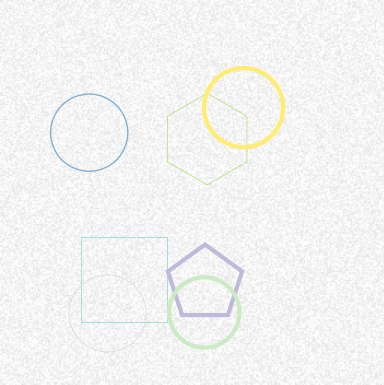[{"shape": "square", "thickness": 0.5, "radius": 0.56, "center": [0.322, 0.274]}, {"shape": "pentagon", "thickness": 3, "radius": 0.51, "center": [0.533, 0.264]}, {"shape": "circle", "thickness": 1, "radius": 0.5, "center": [0.232, 0.655]}, {"shape": "hexagon", "thickness": 0.5, "radius": 0.6, "center": [0.538, 0.639]}, {"shape": "circle", "thickness": 0.5, "radius": 0.5, "center": [0.28, 0.186]}, {"shape": "circle", "thickness": 3, "radius": 0.46, "center": [0.531, 0.188]}, {"shape": "circle", "thickness": 3, "radius": 0.51, "center": [0.633, 0.72]}]